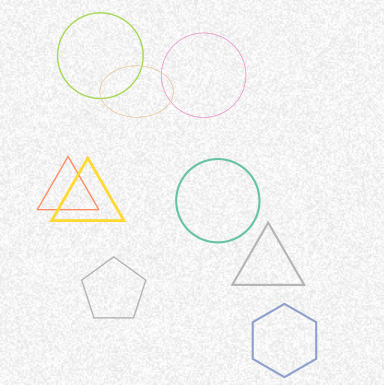[{"shape": "circle", "thickness": 1.5, "radius": 0.54, "center": [0.566, 0.479]}, {"shape": "triangle", "thickness": 1, "radius": 0.46, "center": [0.177, 0.501]}, {"shape": "hexagon", "thickness": 1.5, "radius": 0.48, "center": [0.739, 0.116]}, {"shape": "circle", "thickness": 0.5, "radius": 0.55, "center": [0.529, 0.805]}, {"shape": "circle", "thickness": 1, "radius": 0.56, "center": [0.261, 0.855]}, {"shape": "triangle", "thickness": 2, "radius": 0.54, "center": [0.228, 0.481]}, {"shape": "oval", "thickness": 0.5, "radius": 0.48, "center": [0.355, 0.762]}, {"shape": "pentagon", "thickness": 1, "radius": 0.44, "center": [0.295, 0.245]}, {"shape": "triangle", "thickness": 1.5, "radius": 0.54, "center": [0.697, 0.314]}]